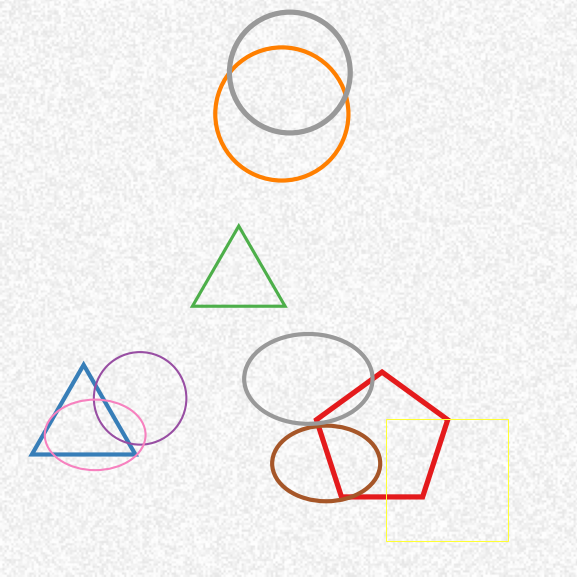[{"shape": "pentagon", "thickness": 2.5, "radius": 0.6, "center": [0.662, 0.235]}, {"shape": "triangle", "thickness": 2, "radius": 0.52, "center": [0.145, 0.264]}, {"shape": "triangle", "thickness": 1.5, "radius": 0.46, "center": [0.413, 0.515]}, {"shape": "circle", "thickness": 1, "radius": 0.4, "center": [0.243, 0.309]}, {"shape": "circle", "thickness": 2, "radius": 0.58, "center": [0.488, 0.802]}, {"shape": "square", "thickness": 0.5, "radius": 0.53, "center": [0.774, 0.168]}, {"shape": "oval", "thickness": 2, "radius": 0.47, "center": [0.565, 0.197]}, {"shape": "oval", "thickness": 1, "radius": 0.44, "center": [0.165, 0.246]}, {"shape": "circle", "thickness": 2.5, "radius": 0.52, "center": [0.502, 0.874]}, {"shape": "oval", "thickness": 2, "radius": 0.56, "center": [0.534, 0.343]}]